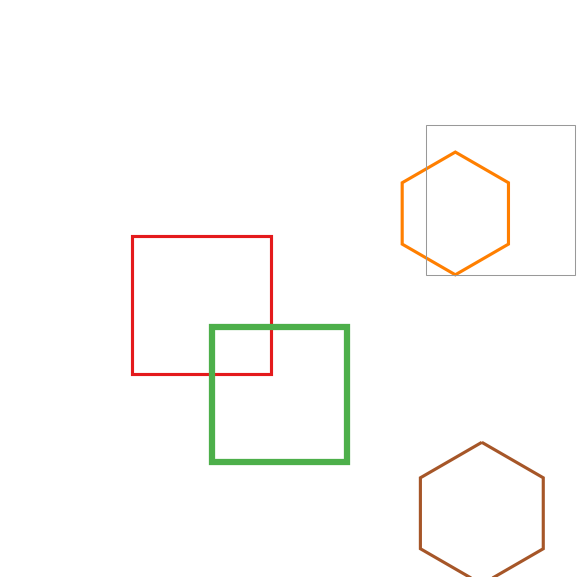[{"shape": "square", "thickness": 1.5, "radius": 0.6, "center": [0.349, 0.471]}, {"shape": "square", "thickness": 3, "radius": 0.59, "center": [0.484, 0.316]}, {"shape": "hexagon", "thickness": 1.5, "radius": 0.53, "center": [0.788, 0.63]}, {"shape": "hexagon", "thickness": 1.5, "radius": 0.61, "center": [0.834, 0.11]}, {"shape": "square", "thickness": 0.5, "radius": 0.65, "center": [0.867, 0.653]}]